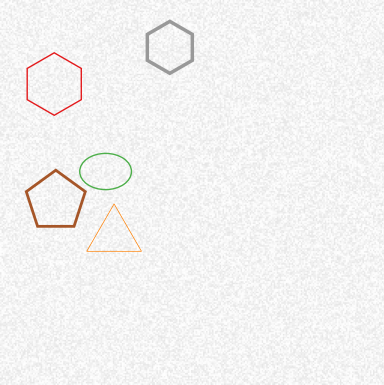[{"shape": "hexagon", "thickness": 1, "radius": 0.41, "center": [0.141, 0.782]}, {"shape": "oval", "thickness": 1, "radius": 0.34, "center": [0.274, 0.555]}, {"shape": "triangle", "thickness": 0.5, "radius": 0.41, "center": [0.296, 0.388]}, {"shape": "pentagon", "thickness": 2, "radius": 0.4, "center": [0.145, 0.477]}, {"shape": "hexagon", "thickness": 2.5, "radius": 0.34, "center": [0.441, 0.877]}]